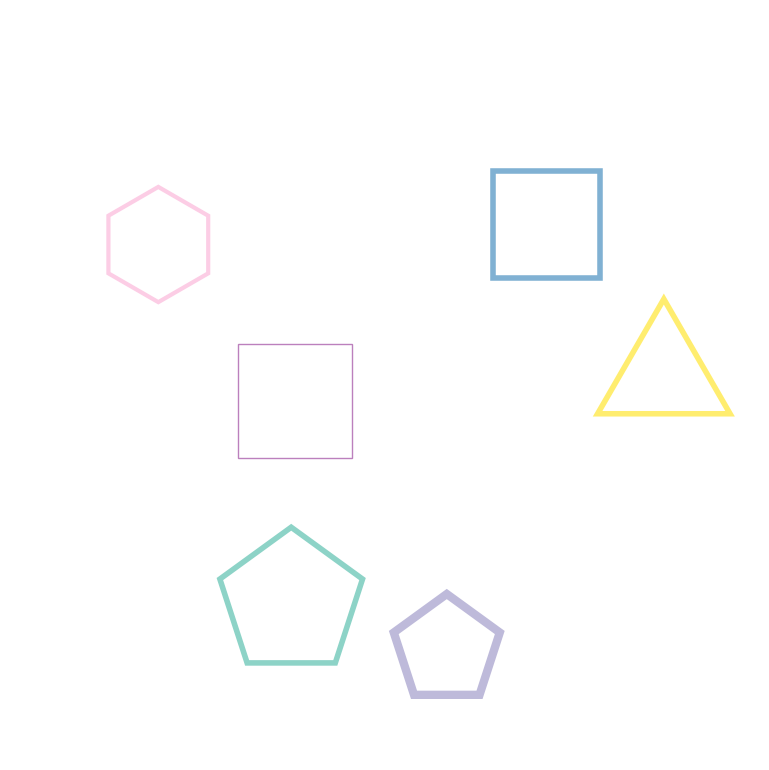[{"shape": "pentagon", "thickness": 2, "radius": 0.49, "center": [0.378, 0.218]}, {"shape": "pentagon", "thickness": 3, "radius": 0.36, "center": [0.58, 0.156]}, {"shape": "square", "thickness": 2, "radius": 0.35, "center": [0.709, 0.709]}, {"shape": "hexagon", "thickness": 1.5, "radius": 0.37, "center": [0.206, 0.682]}, {"shape": "square", "thickness": 0.5, "radius": 0.37, "center": [0.383, 0.479]}, {"shape": "triangle", "thickness": 2, "radius": 0.5, "center": [0.862, 0.512]}]